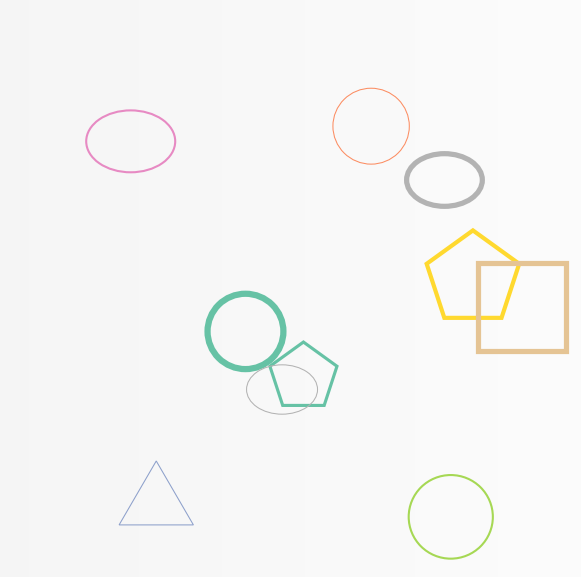[{"shape": "circle", "thickness": 3, "radius": 0.33, "center": [0.422, 0.425]}, {"shape": "pentagon", "thickness": 1.5, "radius": 0.3, "center": [0.522, 0.346]}, {"shape": "circle", "thickness": 0.5, "radius": 0.33, "center": [0.638, 0.781]}, {"shape": "triangle", "thickness": 0.5, "radius": 0.37, "center": [0.269, 0.127]}, {"shape": "oval", "thickness": 1, "radius": 0.38, "center": [0.225, 0.754]}, {"shape": "circle", "thickness": 1, "radius": 0.36, "center": [0.776, 0.104]}, {"shape": "pentagon", "thickness": 2, "radius": 0.42, "center": [0.814, 0.516]}, {"shape": "square", "thickness": 2.5, "radius": 0.38, "center": [0.898, 0.467]}, {"shape": "oval", "thickness": 0.5, "radius": 0.31, "center": [0.485, 0.325]}, {"shape": "oval", "thickness": 2.5, "radius": 0.33, "center": [0.765, 0.687]}]